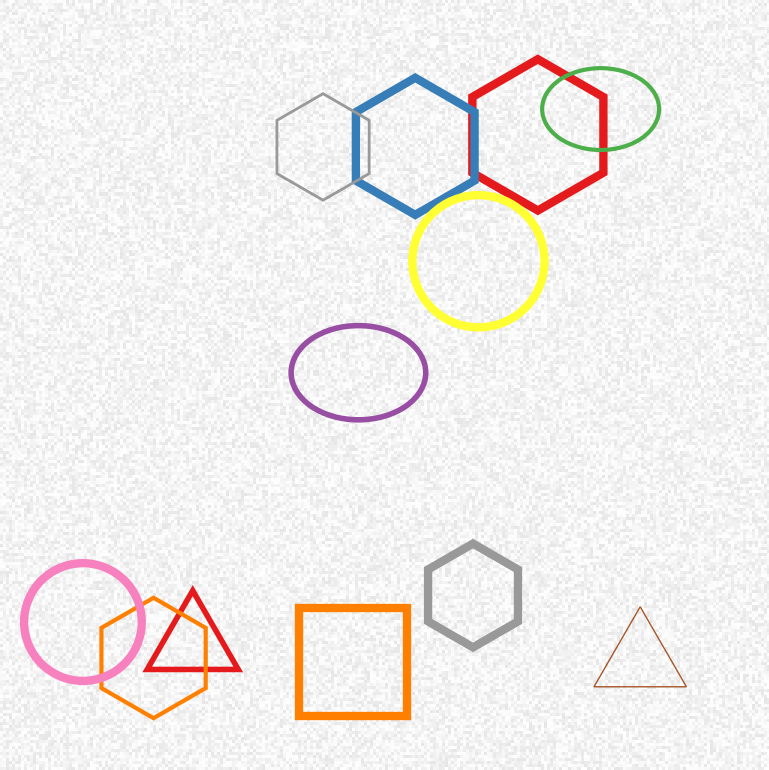[{"shape": "hexagon", "thickness": 3, "radius": 0.49, "center": [0.699, 0.825]}, {"shape": "triangle", "thickness": 2, "radius": 0.34, "center": [0.25, 0.165]}, {"shape": "hexagon", "thickness": 3, "radius": 0.45, "center": [0.539, 0.81]}, {"shape": "oval", "thickness": 1.5, "radius": 0.38, "center": [0.78, 0.858]}, {"shape": "oval", "thickness": 2, "radius": 0.44, "center": [0.465, 0.516]}, {"shape": "hexagon", "thickness": 1.5, "radius": 0.39, "center": [0.199, 0.145]}, {"shape": "square", "thickness": 3, "radius": 0.35, "center": [0.459, 0.14]}, {"shape": "circle", "thickness": 3, "radius": 0.43, "center": [0.621, 0.661]}, {"shape": "triangle", "thickness": 0.5, "radius": 0.35, "center": [0.831, 0.143]}, {"shape": "circle", "thickness": 3, "radius": 0.38, "center": [0.108, 0.192]}, {"shape": "hexagon", "thickness": 3, "radius": 0.34, "center": [0.614, 0.227]}, {"shape": "hexagon", "thickness": 1, "radius": 0.35, "center": [0.42, 0.809]}]